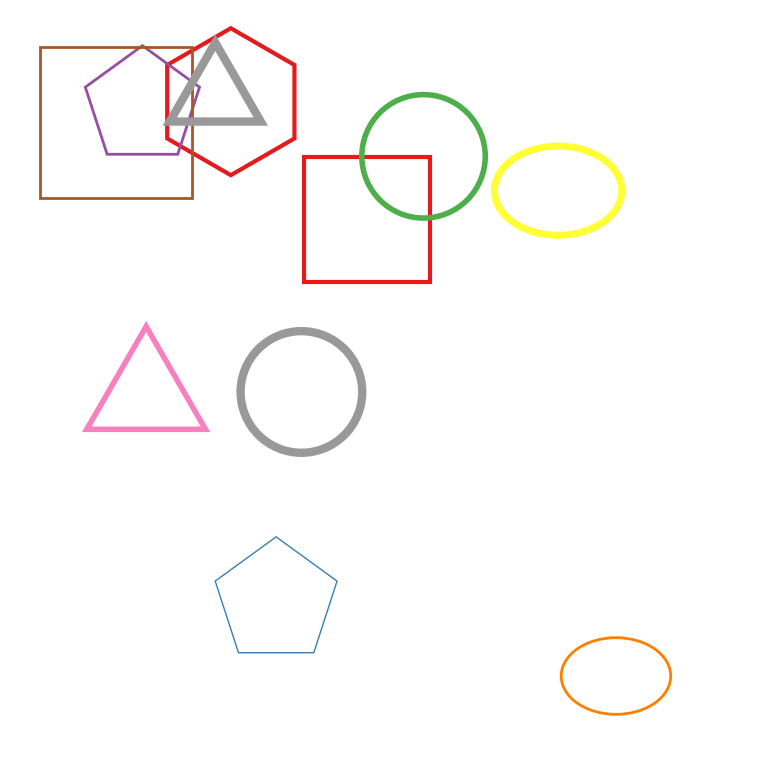[{"shape": "hexagon", "thickness": 1.5, "radius": 0.48, "center": [0.3, 0.868]}, {"shape": "square", "thickness": 1.5, "radius": 0.41, "center": [0.477, 0.715]}, {"shape": "pentagon", "thickness": 0.5, "radius": 0.42, "center": [0.359, 0.22]}, {"shape": "circle", "thickness": 2, "radius": 0.4, "center": [0.55, 0.797]}, {"shape": "pentagon", "thickness": 1, "radius": 0.39, "center": [0.185, 0.863]}, {"shape": "oval", "thickness": 1, "radius": 0.36, "center": [0.8, 0.122]}, {"shape": "oval", "thickness": 2.5, "radius": 0.41, "center": [0.725, 0.752]}, {"shape": "square", "thickness": 1, "radius": 0.49, "center": [0.151, 0.841]}, {"shape": "triangle", "thickness": 2, "radius": 0.45, "center": [0.19, 0.487]}, {"shape": "triangle", "thickness": 3, "radius": 0.34, "center": [0.28, 0.876]}, {"shape": "circle", "thickness": 3, "radius": 0.39, "center": [0.391, 0.491]}]